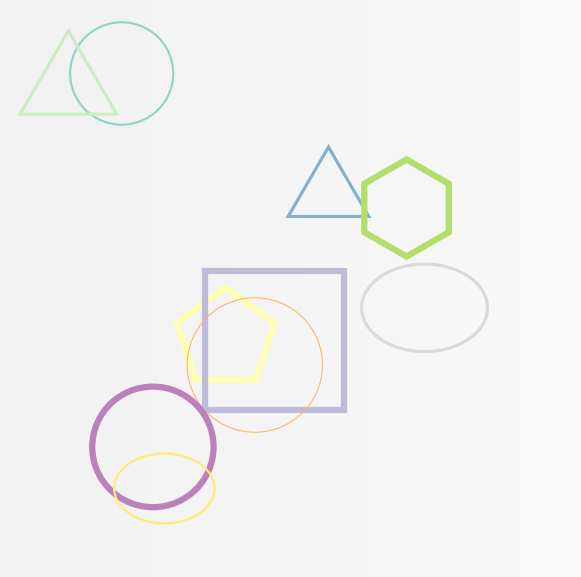[{"shape": "circle", "thickness": 1, "radius": 0.44, "center": [0.209, 0.872]}, {"shape": "pentagon", "thickness": 3, "radius": 0.44, "center": [0.388, 0.413]}, {"shape": "square", "thickness": 3, "radius": 0.6, "center": [0.472, 0.41]}, {"shape": "triangle", "thickness": 1.5, "radius": 0.4, "center": [0.565, 0.664]}, {"shape": "circle", "thickness": 0.5, "radius": 0.58, "center": [0.438, 0.367]}, {"shape": "hexagon", "thickness": 3, "radius": 0.42, "center": [0.699, 0.639]}, {"shape": "oval", "thickness": 1.5, "radius": 0.54, "center": [0.73, 0.466]}, {"shape": "circle", "thickness": 3, "radius": 0.52, "center": [0.263, 0.225]}, {"shape": "triangle", "thickness": 1.5, "radius": 0.48, "center": [0.118, 0.85]}, {"shape": "oval", "thickness": 1, "radius": 0.43, "center": [0.283, 0.153]}]